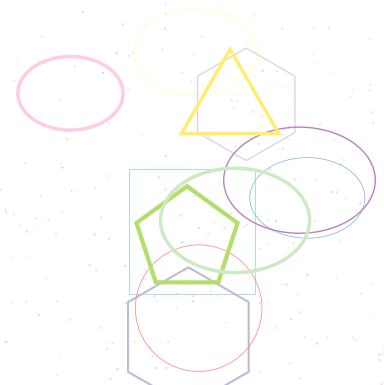[{"shape": "square", "thickness": 0.5, "radius": 0.82, "center": [0.498, 0.398]}, {"shape": "oval", "thickness": 0.5, "radius": 0.8, "center": [0.508, 0.864]}, {"shape": "hexagon", "thickness": 1.5, "radius": 0.9, "center": [0.489, 0.125]}, {"shape": "circle", "thickness": 0.5, "radius": 0.82, "center": [0.516, 0.2]}, {"shape": "oval", "thickness": 0.5, "radius": 0.75, "center": [0.798, 0.486]}, {"shape": "pentagon", "thickness": 3, "radius": 0.69, "center": [0.486, 0.378]}, {"shape": "oval", "thickness": 2.5, "radius": 0.68, "center": [0.183, 0.758]}, {"shape": "hexagon", "thickness": 1, "radius": 0.73, "center": [0.64, 0.729]}, {"shape": "oval", "thickness": 1, "radius": 0.98, "center": [0.778, 0.532]}, {"shape": "oval", "thickness": 2.5, "radius": 0.97, "center": [0.611, 0.428]}, {"shape": "triangle", "thickness": 2.5, "radius": 0.73, "center": [0.598, 0.726]}]